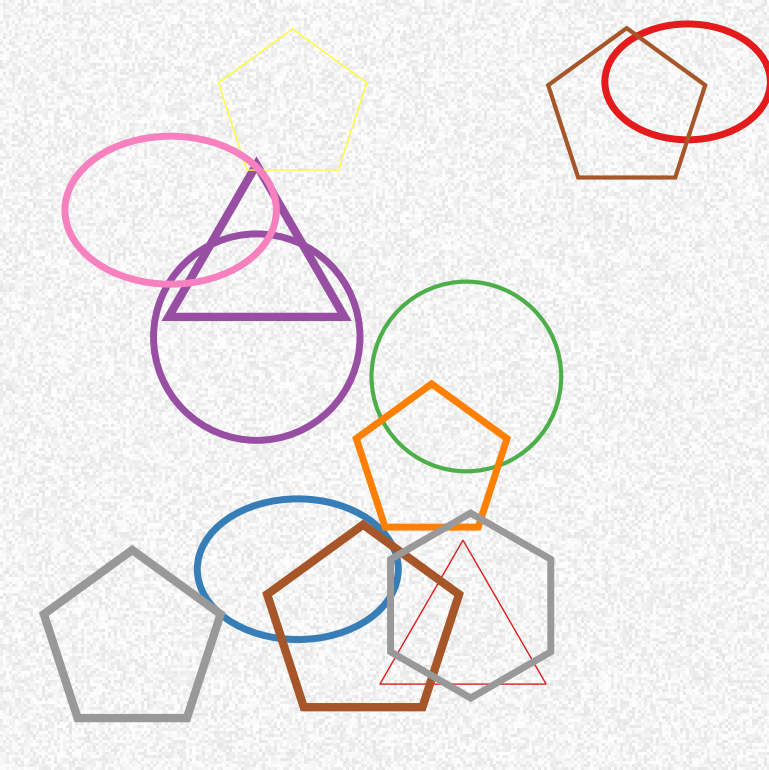[{"shape": "oval", "thickness": 2.5, "radius": 0.54, "center": [0.893, 0.894]}, {"shape": "triangle", "thickness": 0.5, "radius": 0.62, "center": [0.601, 0.174]}, {"shape": "oval", "thickness": 2.5, "radius": 0.65, "center": [0.387, 0.261]}, {"shape": "circle", "thickness": 1.5, "radius": 0.62, "center": [0.606, 0.511]}, {"shape": "triangle", "thickness": 3, "radius": 0.66, "center": [0.333, 0.654]}, {"shape": "circle", "thickness": 2.5, "radius": 0.67, "center": [0.333, 0.562]}, {"shape": "pentagon", "thickness": 2.5, "radius": 0.51, "center": [0.561, 0.399]}, {"shape": "pentagon", "thickness": 0.5, "radius": 0.51, "center": [0.38, 0.861]}, {"shape": "pentagon", "thickness": 3, "radius": 0.66, "center": [0.472, 0.188]}, {"shape": "pentagon", "thickness": 1.5, "radius": 0.54, "center": [0.814, 0.856]}, {"shape": "oval", "thickness": 2.5, "radius": 0.69, "center": [0.222, 0.727]}, {"shape": "pentagon", "thickness": 3, "radius": 0.6, "center": [0.172, 0.165]}, {"shape": "hexagon", "thickness": 2.5, "radius": 0.6, "center": [0.611, 0.214]}]